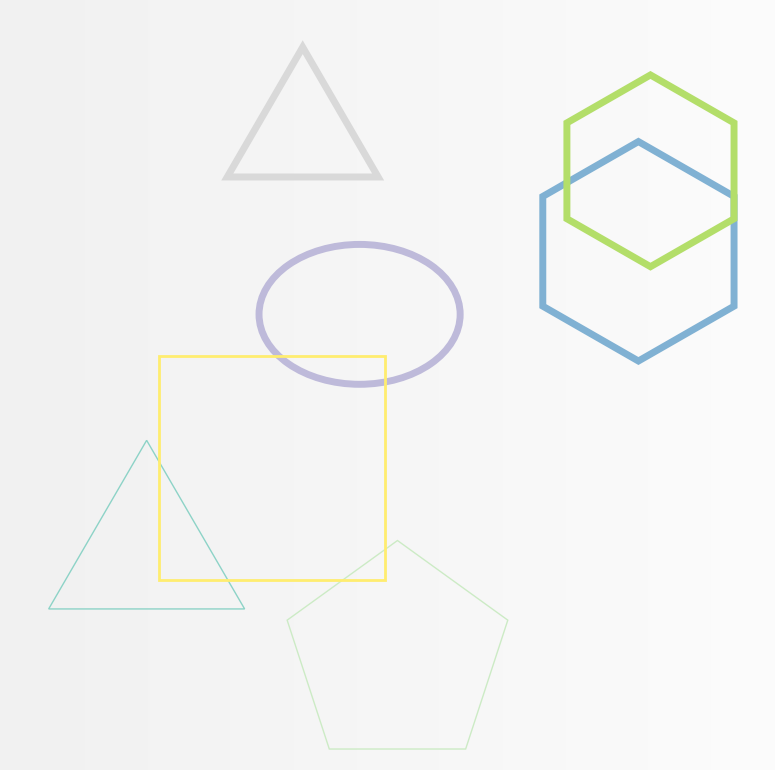[{"shape": "triangle", "thickness": 0.5, "radius": 0.73, "center": [0.189, 0.282]}, {"shape": "oval", "thickness": 2.5, "radius": 0.65, "center": [0.464, 0.592]}, {"shape": "hexagon", "thickness": 2.5, "radius": 0.71, "center": [0.824, 0.674]}, {"shape": "hexagon", "thickness": 2.5, "radius": 0.62, "center": [0.839, 0.778]}, {"shape": "triangle", "thickness": 2.5, "radius": 0.56, "center": [0.391, 0.826]}, {"shape": "pentagon", "thickness": 0.5, "radius": 0.75, "center": [0.513, 0.148]}, {"shape": "square", "thickness": 1, "radius": 0.73, "center": [0.351, 0.392]}]